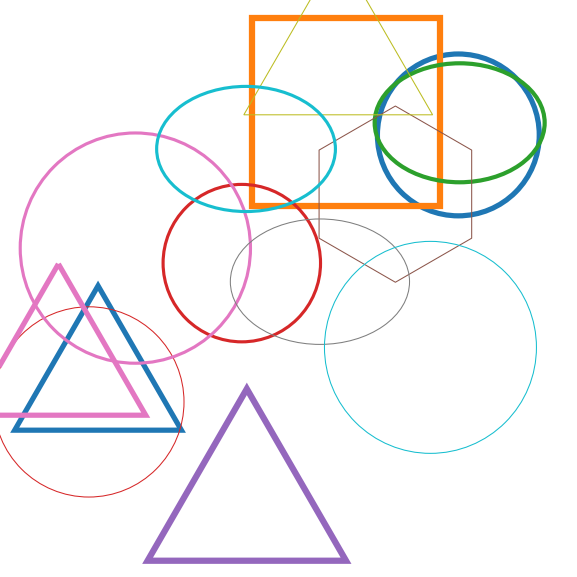[{"shape": "triangle", "thickness": 2.5, "radius": 0.83, "center": [0.17, 0.338]}, {"shape": "circle", "thickness": 2.5, "radius": 0.7, "center": [0.794, 0.766]}, {"shape": "square", "thickness": 3, "radius": 0.81, "center": [0.599, 0.805]}, {"shape": "oval", "thickness": 2, "radius": 0.74, "center": [0.796, 0.787]}, {"shape": "circle", "thickness": 0.5, "radius": 0.82, "center": [0.154, 0.303]}, {"shape": "circle", "thickness": 1.5, "radius": 0.68, "center": [0.419, 0.544]}, {"shape": "triangle", "thickness": 3, "radius": 0.99, "center": [0.427, 0.127]}, {"shape": "hexagon", "thickness": 0.5, "radius": 0.76, "center": [0.685, 0.663]}, {"shape": "triangle", "thickness": 2.5, "radius": 0.87, "center": [0.101, 0.367]}, {"shape": "circle", "thickness": 1.5, "radius": 1.0, "center": [0.234, 0.57]}, {"shape": "oval", "thickness": 0.5, "radius": 0.78, "center": [0.554, 0.511]}, {"shape": "triangle", "thickness": 0.5, "radius": 0.94, "center": [0.586, 0.895]}, {"shape": "oval", "thickness": 1.5, "radius": 0.77, "center": [0.426, 0.741]}, {"shape": "circle", "thickness": 0.5, "radius": 0.92, "center": [0.745, 0.398]}]